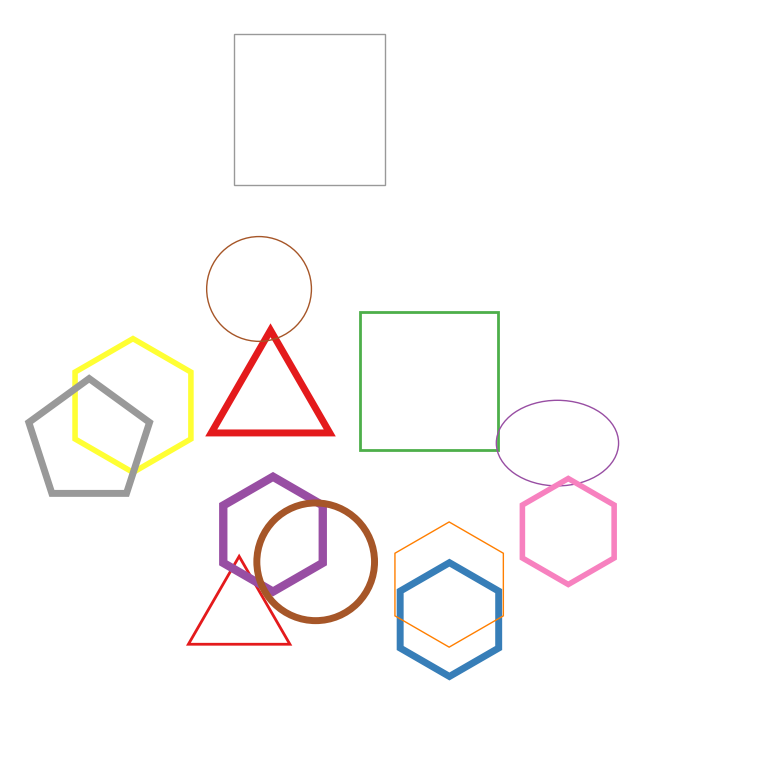[{"shape": "triangle", "thickness": 1, "radius": 0.38, "center": [0.311, 0.201]}, {"shape": "triangle", "thickness": 2.5, "radius": 0.44, "center": [0.351, 0.482]}, {"shape": "hexagon", "thickness": 2.5, "radius": 0.37, "center": [0.584, 0.195]}, {"shape": "square", "thickness": 1, "radius": 0.45, "center": [0.557, 0.505]}, {"shape": "oval", "thickness": 0.5, "radius": 0.4, "center": [0.724, 0.425]}, {"shape": "hexagon", "thickness": 3, "radius": 0.37, "center": [0.355, 0.306]}, {"shape": "hexagon", "thickness": 0.5, "radius": 0.41, "center": [0.583, 0.241]}, {"shape": "hexagon", "thickness": 2, "radius": 0.43, "center": [0.173, 0.473]}, {"shape": "circle", "thickness": 0.5, "radius": 0.34, "center": [0.336, 0.625]}, {"shape": "circle", "thickness": 2.5, "radius": 0.38, "center": [0.41, 0.27]}, {"shape": "hexagon", "thickness": 2, "radius": 0.34, "center": [0.738, 0.31]}, {"shape": "pentagon", "thickness": 2.5, "radius": 0.41, "center": [0.116, 0.426]}, {"shape": "square", "thickness": 0.5, "radius": 0.49, "center": [0.402, 0.857]}]